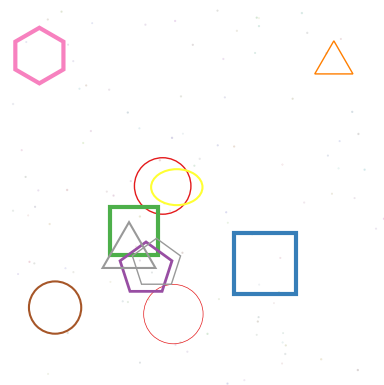[{"shape": "circle", "thickness": 0.5, "radius": 0.39, "center": [0.45, 0.184]}, {"shape": "circle", "thickness": 1, "radius": 0.37, "center": [0.423, 0.517]}, {"shape": "square", "thickness": 3, "radius": 0.4, "center": [0.688, 0.315]}, {"shape": "square", "thickness": 3, "radius": 0.31, "center": [0.348, 0.4]}, {"shape": "pentagon", "thickness": 2, "radius": 0.35, "center": [0.379, 0.301]}, {"shape": "triangle", "thickness": 1, "radius": 0.29, "center": [0.867, 0.837]}, {"shape": "oval", "thickness": 1.5, "radius": 0.33, "center": [0.459, 0.514]}, {"shape": "circle", "thickness": 1.5, "radius": 0.34, "center": [0.143, 0.201]}, {"shape": "hexagon", "thickness": 3, "radius": 0.36, "center": [0.102, 0.856]}, {"shape": "pentagon", "thickness": 1, "radius": 0.33, "center": [0.406, 0.315]}, {"shape": "triangle", "thickness": 1.5, "radius": 0.4, "center": [0.335, 0.344]}]